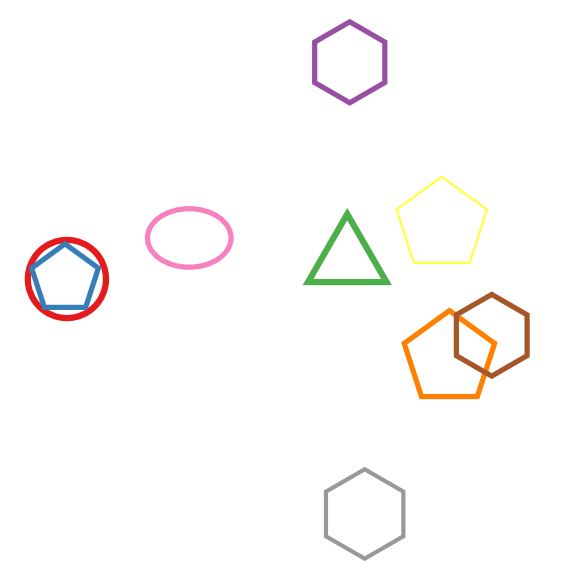[{"shape": "circle", "thickness": 3, "radius": 0.34, "center": [0.116, 0.516]}, {"shape": "pentagon", "thickness": 2.5, "radius": 0.3, "center": [0.113, 0.516]}, {"shape": "triangle", "thickness": 3, "radius": 0.39, "center": [0.601, 0.55]}, {"shape": "hexagon", "thickness": 2.5, "radius": 0.35, "center": [0.606, 0.891]}, {"shape": "pentagon", "thickness": 2.5, "radius": 0.41, "center": [0.778, 0.379]}, {"shape": "pentagon", "thickness": 1, "radius": 0.41, "center": [0.765, 0.611]}, {"shape": "hexagon", "thickness": 2.5, "radius": 0.35, "center": [0.851, 0.419]}, {"shape": "oval", "thickness": 2.5, "radius": 0.36, "center": [0.328, 0.587]}, {"shape": "hexagon", "thickness": 2, "radius": 0.39, "center": [0.631, 0.109]}]